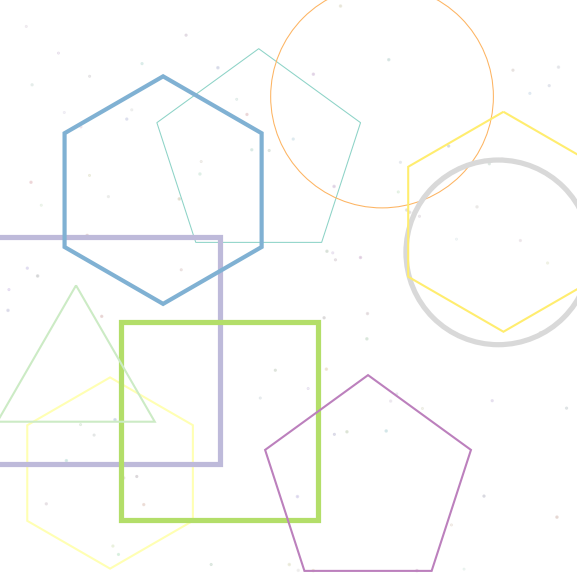[{"shape": "pentagon", "thickness": 0.5, "radius": 0.93, "center": [0.448, 0.729]}, {"shape": "hexagon", "thickness": 1, "radius": 0.83, "center": [0.191, 0.18]}, {"shape": "square", "thickness": 2.5, "radius": 0.98, "center": [0.184, 0.392]}, {"shape": "hexagon", "thickness": 2, "radius": 0.98, "center": [0.282, 0.67]}, {"shape": "circle", "thickness": 0.5, "radius": 0.96, "center": [0.662, 0.832]}, {"shape": "square", "thickness": 2.5, "radius": 0.85, "center": [0.38, 0.27]}, {"shape": "circle", "thickness": 2.5, "radius": 0.8, "center": [0.863, 0.562]}, {"shape": "pentagon", "thickness": 1, "radius": 0.94, "center": [0.637, 0.162]}, {"shape": "triangle", "thickness": 1, "radius": 0.79, "center": [0.132, 0.348]}, {"shape": "hexagon", "thickness": 1, "radius": 0.95, "center": [0.872, 0.615]}]